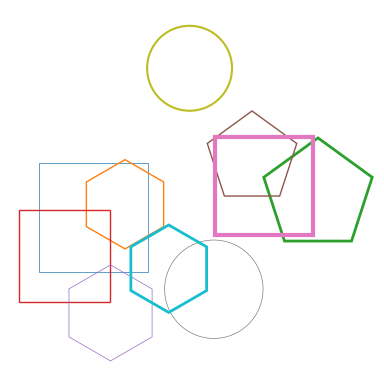[{"shape": "square", "thickness": 0.5, "radius": 0.71, "center": [0.242, 0.435]}, {"shape": "hexagon", "thickness": 1, "radius": 0.58, "center": [0.325, 0.469]}, {"shape": "pentagon", "thickness": 2, "radius": 0.74, "center": [0.826, 0.494]}, {"shape": "square", "thickness": 1, "radius": 0.59, "center": [0.168, 0.336]}, {"shape": "hexagon", "thickness": 0.5, "radius": 0.62, "center": [0.287, 0.187]}, {"shape": "pentagon", "thickness": 1, "radius": 0.61, "center": [0.655, 0.59]}, {"shape": "square", "thickness": 3, "radius": 0.64, "center": [0.685, 0.516]}, {"shape": "circle", "thickness": 0.5, "radius": 0.64, "center": [0.555, 0.249]}, {"shape": "circle", "thickness": 1.5, "radius": 0.55, "center": [0.492, 0.823]}, {"shape": "hexagon", "thickness": 2, "radius": 0.57, "center": [0.438, 0.302]}]